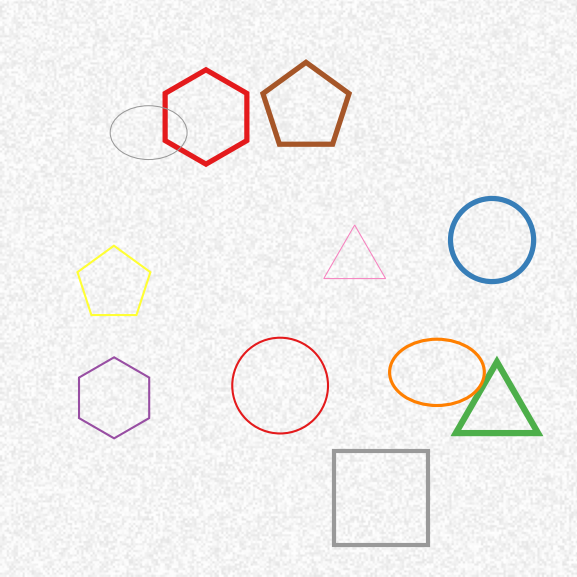[{"shape": "circle", "thickness": 1, "radius": 0.41, "center": [0.485, 0.331]}, {"shape": "hexagon", "thickness": 2.5, "radius": 0.41, "center": [0.357, 0.797]}, {"shape": "circle", "thickness": 2.5, "radius": 0.36, "center": [0.852, 0.584]}, {"shape": "triangle", "thickness": 3, "radius": 0.41, "center": [0.86, 0.29]}, {"shape": "hexagon", "thickness": 1, "radius": 0.35, "center": [0.198, 0.31]}, {"shape": "oval", "thickness": 1.5, "radius": 0.41, "center": [0.757, 0.354]}, {"shape": "pentagon", "thickness": 1, "radius": 0.33, "center": [0.197, 0.507]}, {"shape": "pentagon", "thickness": 2.5, "radius": 0.39, "center": [0.53, 0.813]}, {"shape": "triangle", "thickness": 0.5, "radius": 0.31, "center": [0.614, 0.548]}, {"shape": "square", "thickness": 2, "radius": 0.41, "center": [0.659, 0.137]}, {"shape": "oval", "thickness": 0.5, "radius": 0.33, "center": [0.257, 0.769]}]